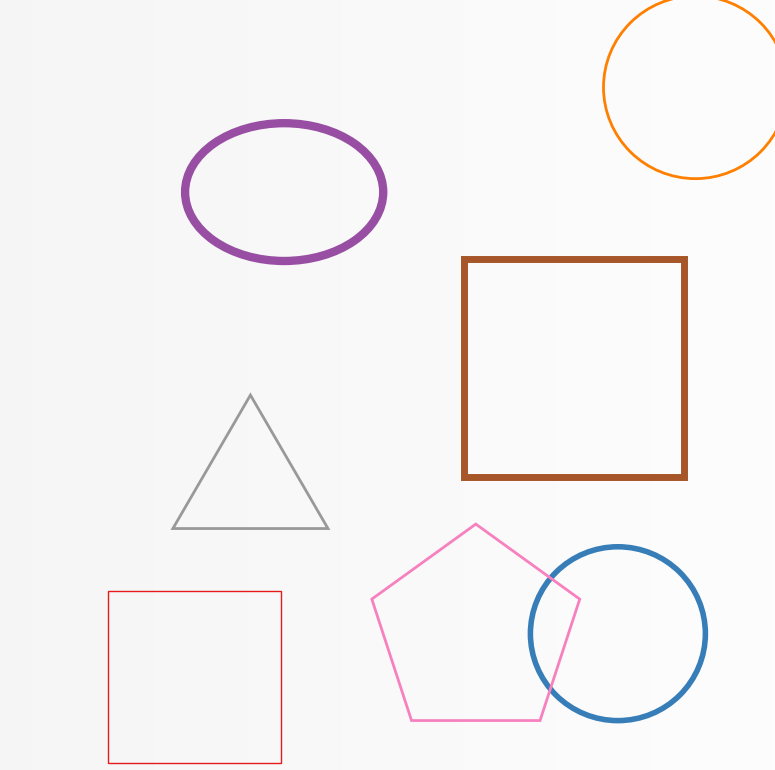[{"shape": "square", "thickness": 0.5, "radius": 0.56, "center": [0.252, 0.121]}, {"shape": "circle", "thickness": 2, "radius": 0.56, "center": [0.797, 0.177]}, {"shape": "oval", "thickness": 3, "radius": 0.64, "center": [0.367, 0.751]}, {"shape": "circle", "thickness": 1, "radius": 0.59, "center": [0.897, 0.887]}, {"shape": "square", "thickness": 2.5, "radius": 0.71, "center": [0.741, 0.522]}, {"shape": "pentagon", "thickness": 1, "radius": 0.71, "center": [0.614, 0.178]}, {"shape": "triangle", "thickness": 1, "radius": 0.58, "center": [0.323, 0.371]}]